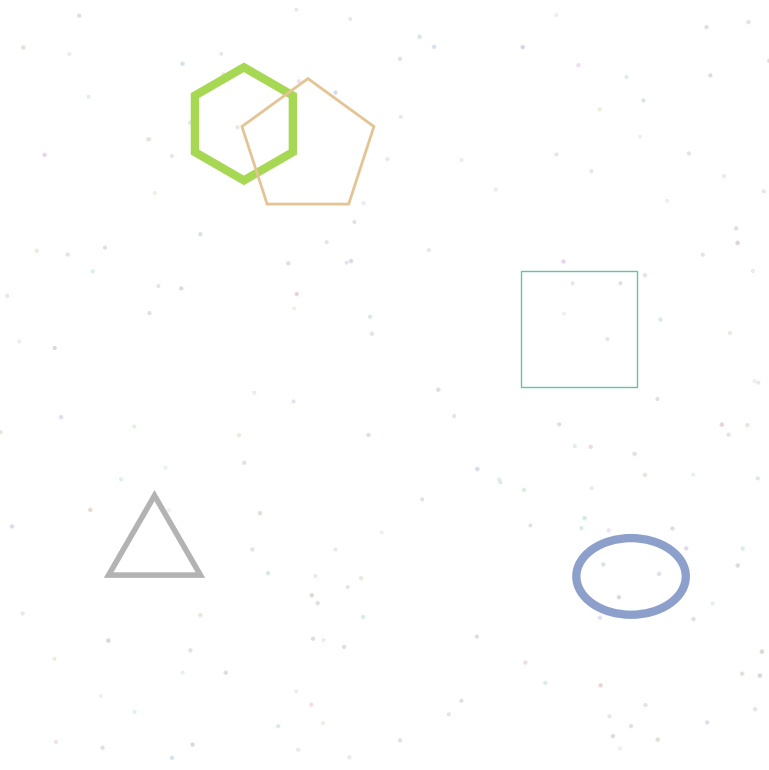[{"shape": "square", "thickness": 0.5, "radius": 0.38, "center": [0.752, 0.573]}, {"shape": "oval", "thickness": 3, "radius": 0.36, "center": [0.82, 0.251]}, {"shape": "hexagon", "thickness": 3, "radius": 0.37, "center": [0.317, 0.839]}, {"shape": "pentagon", "thickness": 1, "radius": 0.45, "center": [0.4, 0.808]}, {"shape": "triangle", "thickness": 2, "radius": 0.34, "center": [0.201, 0.288]}]